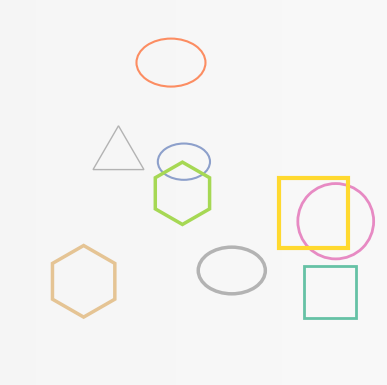[{"shape": "square", "thickness": 2, "radius": 0.34, "center": [0.853, 0.242]}, {"shape": "oval", "thickness": 1.5, "radius": 0.45, "center": [0.441, 0.837]}, {"shape": "oval", "thickness": 1.5, "radius": 0.34, "center": [0.475, 0.58]}, {"shape": "circle", "thickness": 2, "radius": 0.49, "center": [0.866, 0.425]}, {"shape": "hexagon", "thickness": 2.5, "radius": 0.4, "center": [0.471, 0.498]}, {"shape": "square", "thickness": 3, "radius": 0.45, "center": [0.809, 0.447]}, {"shape": "hexagon", "thickness": 2.5, "radius": 0.46, "center": [0.216, 0.269]}, {"shape": "triangle", "thickness": 1, "radius": 0.38, "center": [0.306, 0.597]}, {"shape": "oval", "thickness": 2.5, "radius": 0.43, "center": [0.598, 0.297]}]